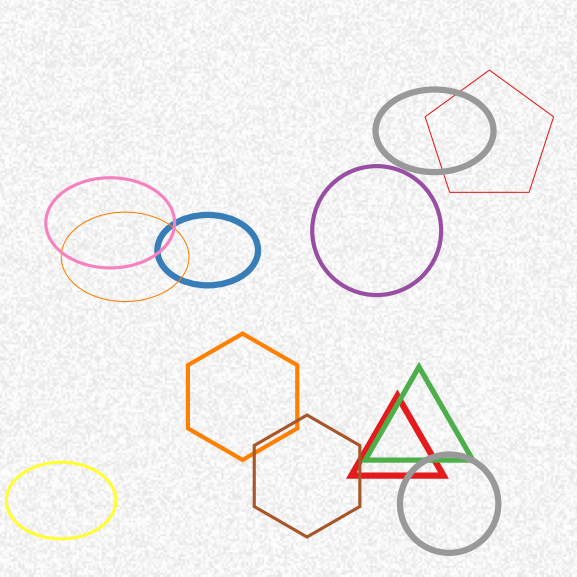[{"shape": "triangle", "thickness": 3, "radius": 0.46, "center": [0.688, 0.222]}, {"shape": "pentagon", "thickness": 0.5, "radius": 0.59, "center": [0.847, 0.761]}, {"shape": "oval", "thickness": 3, "radius": 0.44, "center": [0.36, 0.566]}, {"shape": "triangle", "thickness": 2.5, "radius": 0.54, "center": [0.726, 0.256]}, {"shape": "circle", "thickness": 2, "radius": 0.56, "center": [0.652, 0.6]}, {"shape": "hexagon", "thickness": 2, "radius": 0.55, "center": [0.42, 0.312]}, {"shape": "oval", "thickness": 0.5, "radius": 0.55, "center": [0.217, 0.554]}, {"shape": "oval", "thickness": 1.5, "radius": 0.47, "center": [0.106, 0.132]}, {"shape": "hexagon", "thickness": 1.5, "radius": 0.53, "center": [0.532, 0.175]}, {"shape": "oval", "thickness": 1.5, "radius": 0.56, "center": [0.191, 0.613]}, {"shape": "circle", "thickness": 3, "radius": 0.43, "center": [0.778, 0.127]}, {"shape": "oval", "thickness": 3, "radius": 0.51, "center": [0.752, 0.773]}]